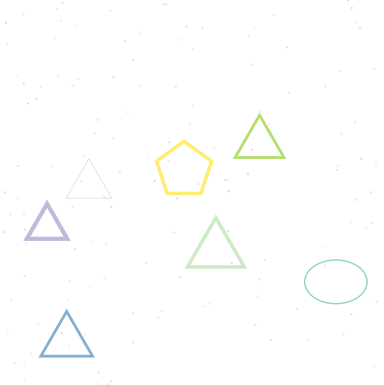[{"shape": "oval", "thickness": 1, "radius": 0.41, "center": [0.872, 0.268]}, {"shape": "triangle", "thickness": 3, "radius": 0.3, "center": [0.122, 0.41]}, {"shape": "triangle", "thickness": 2, "radius": 0.39, "center": [0.173, 0.114]}, {"shape": "triangle", "thickness": 2, "radius": 0.37, "center": [0.674, 0.628]}, {"shape": "triangle", "thickness": 0.5, "radius": 0.34, "center": [0.231, 0.519]}, {"shape": "triangle", "thickness": 2.5, "radius": 0.43, "center": [0.561, 0.349]}, {"shape": "pentagon", "thickness": 2.5, "radius": 0.37, "center": [0.478, 0.558]}]